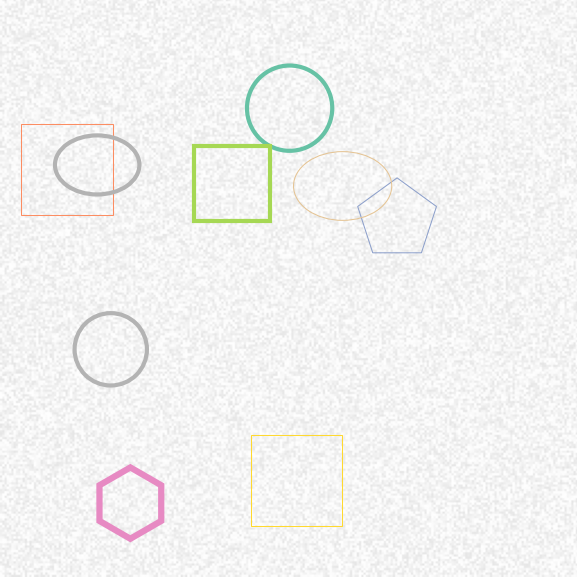[{"shape": "circle", "thickness": 2, "radius": 0.37, "center": [0.502, 0.812]}, {"shape": "square", "thickness": 0.5, "radius": 0.4, "center": [0.116, 0.705]}, {"shape": "pentagon", "thickness": 0.5, "radius": 0.36, "center": [0.688, 0.619]}, {"shape": "hexagon", "thickness": 3, "radius": 0.31, "center": [0.226, 0.128]}, {"shape": "square", "thickness": 2, "radius": 0.33, "center": [0.402, 0.682]}, {"shape": "square", "thickness": 0.5, "radius": 0.39, "center": [0.513, 0.168]}, {"shape": "oval", "thickness": 0.5, "radius": 0.43, "center": [0.593, 0.677]}, {"shape": "circle", "thickness": 2, "radius": 0.31, "center": [0.192, 0.394]}, {"shape": "oval", "thickness": 2, "radius": 0.37, "center": [0.168, 0.714]}]